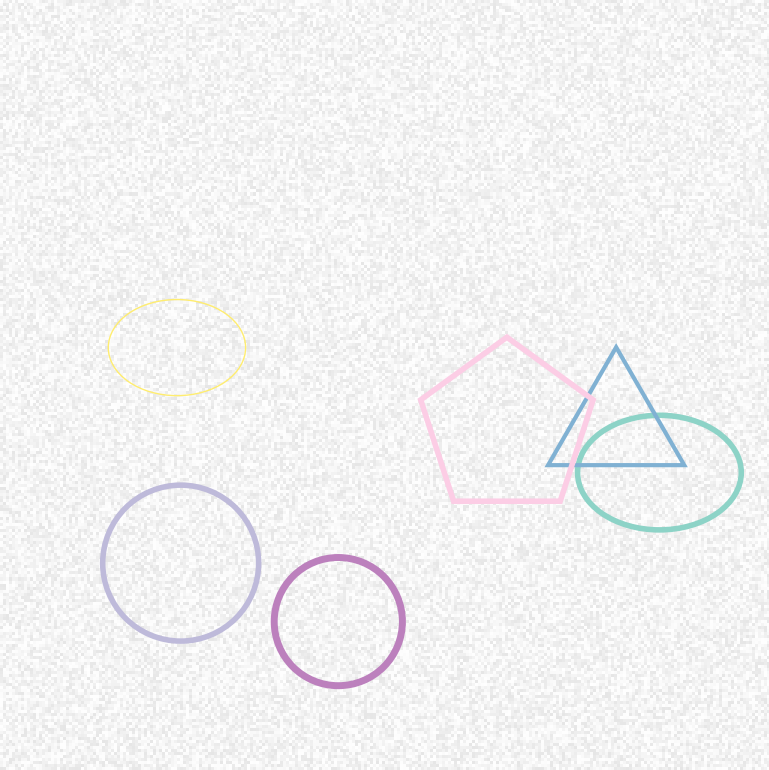[{"shape": "oval", "thickness": 2, "radius": 0.53, "center": [0.856, 0.386]}, {"shape": "circle", "thickness": 2, "radius": 0.51, "center": [0.235, 0.269]}, {"shape": "triangle", "thickness": 1.5, "radius": 0.51, "center": [0.8, 0.447]}, {"shape": "pentagon", "thickness": 2, "radius": 0.59, "center": [0.658, 0.444]}, {"shape": "circle", "thickness": 2.5, "radius": 0.42, "center": [0.439, 0.193]}, {"shape": "oval", "thickness": 0.5, "radius": 0.45, "center": [0.23, 0.549]}]